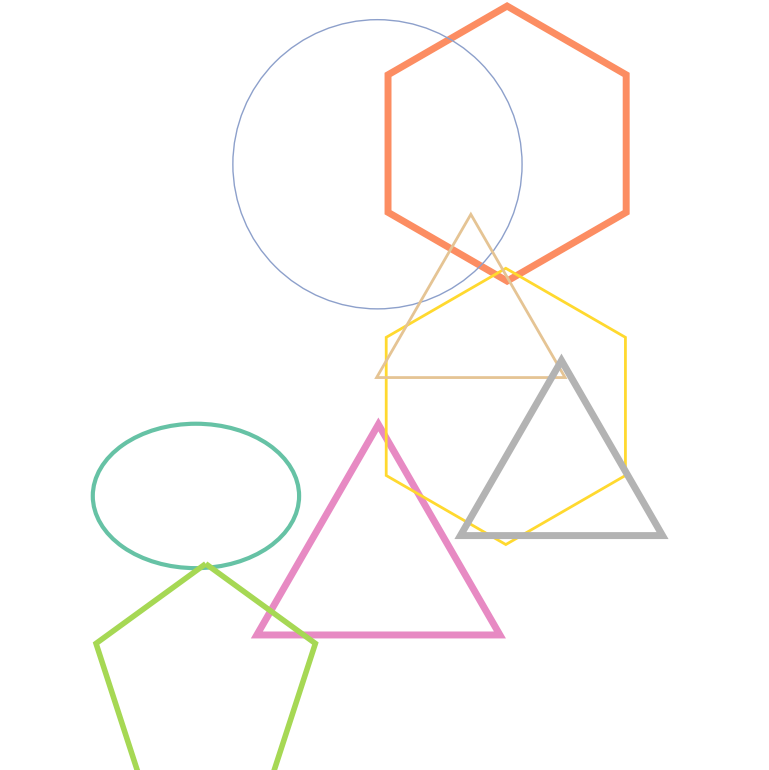[{"shape": "oval", "thickness": 1.5, "radius": 0.67, "center": [0.254, 0.356]}, {"shape": "hexagon", "thickness": 2.5, "radius": 0.89, "center": [0.659, 0.814]}, {"shape": "circle", "thickness": 0.5, "radius": 0.94, "center": [0.49, 0.787]}, {"shape": "triangle", "thickness": 2.5, "radius": 0.91, "center": [0.491, 0.267]}, {"shape": "pentagon", "thickness": 2, "radius": 0.75, "center": [0.267, 0.118]}, {"shape": "hexagon", "thickness": 1, "radius": 0.9, "center": [0.657, 0.472]}, {"shape": "triangle", "thickness": 1, "radius": 0.71, "center": [0.611, 0.58]}, {"shape": "triangle", "thickness": 2.5, "radius": 0.76, "center": [0.729, 0.38]}]